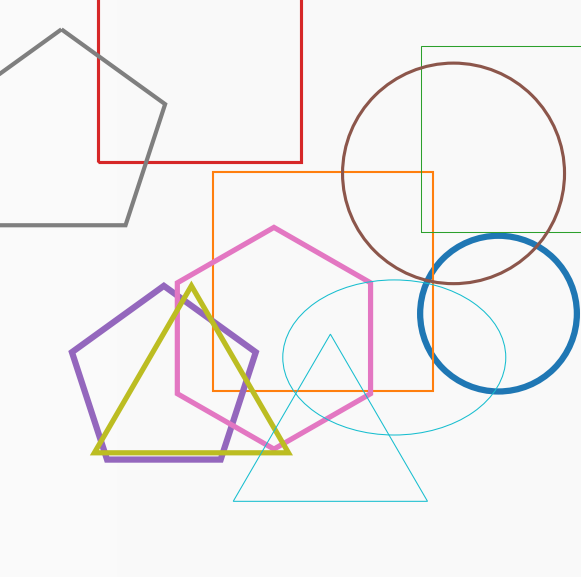[{"shape": "circle", "thickness": 3, "radius": 0.67, "center": [0.858, 0.456]}, {"shape": "square", "thickness": 1, "radius": 0.95, "center": [0.556, 0.512]}, {"shape": "square", "thickness": 0.5, "radius": 0.8, "center": [0.885, 0.758]}, {"shape": "square", "thickness": 1.5, "radius": 0.87, "center": [0.343, 0.893]}, {"shape": "pentagon", "thickness": 3, "radius": 0.83, "center": [0.282, 0.338]}, {"shape": "circle", "thickness": 1.5, "radius": 0.95, "center": [0.78, 0.699]}, {"shape": "hexagon", "thickness": 2.5, "radius": 0.96, "center": [0.471, 0.413]}, {"shape": "pentagon", "thickness": 2, "radius": 0.94, "center": [0.106, 0.761]}, {"shape": "triangle", "thickness": 2.5, "radius": 0.96, "center": [0.329, 0.311]}, {"shape": "triangle", "thickness": 0.5, "radius": 0.96, "center": [0.568, 0.228]}, {"shape": "oval", "thickness": 0.5, "radius": 0.96, "center": [0.678, 0.38]}]